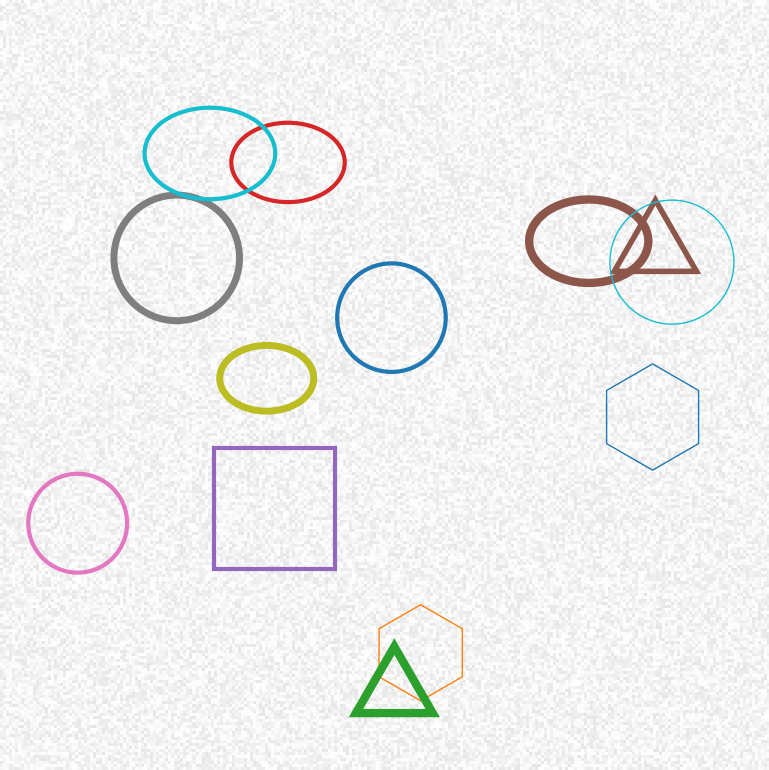[{"shape": "hexagon", "thickness": 0.5, "radius": 0.34, "center": [0.848, 0.458]}, {"shape": "circle", "thickness": 1.5, "radius": 0.35, "center": [0.508, 0.587]}, {"shape": "hexagon", "thickness": 0.5, "radius": 0.31, "center": [0.546, 0.152]}, {"shape": "triangle", "thickness": 3, "radius": 0.29, "center": [0.512, 0.103]}, {"shape": "oval", "thickness": 1.5, "radius": 0.37, "center": [0.374, 0.789]}, {"shape": "square", "thickness": 1.5, "radius": 0.39, "center": [0.357, 0.34]}, {"shape": "oval", "thickness": 3, "radius": 0.39, "center": [0.765, 0.687]}, {"shape": "triangle", "thickness": 2, "radius": 0.31, "center": [0.851, 0.678]}, {"shape": "circle", "thickness": 1.5, "radius": 0.32, "center": [0.101, 0.321]}, {"shape": "circle", "thickness": 2.5, "radius": 0.41, "center": [0.23, 0.665]}, {"shape": "oval", "thickness": 2.5, "radius": 0.31, "center": [0.346, 0.509]}, {"shape": "oval", "thickness": 1.5, "radius": 0.42, "center": [0.273, 0.801]}, {"shape": "circle", "thickness": 0.5, "radius": 0.4, "center": [0.873, 0.66]}]